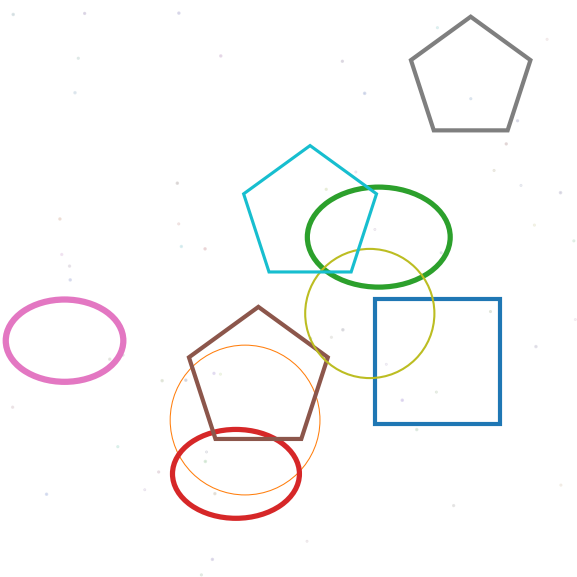[{"shape": "square", "thickness": 2, "radius": 0.54, "center": [0.757, 0.373]}, {"shape": "circle", "thickness": 0.5, "radius": 0.65, "center": [0.424, 0.272]}, {"shape": "oval", "thickness": 2.5, "radius": 0.62, "center": [0.656, 0.589]}, {"shape": "oval", "thickness": 2.5, "radius": 0.55, "center": [0.409, 0.179]}, {"shape": "pentagon", "thickness": 2, "radius": 0.63, "center": [0.447, 0.341]}, {"shape": "oval", "thickness": 3, "radius": 0.51, "center": [0.112, 0.409]}, {"shape": "pentagon", "thickness": 2, "radius": 0.54, "center": [0.815, 0.861]}, {"shape": "circle", "thickness": 1, "radius": 0.56, "center": [0.64, 0.456]}, {"shape": "pentagon", "thickness": 1.5, "radius": 0.6, "center": [0.537, 0.626]}]